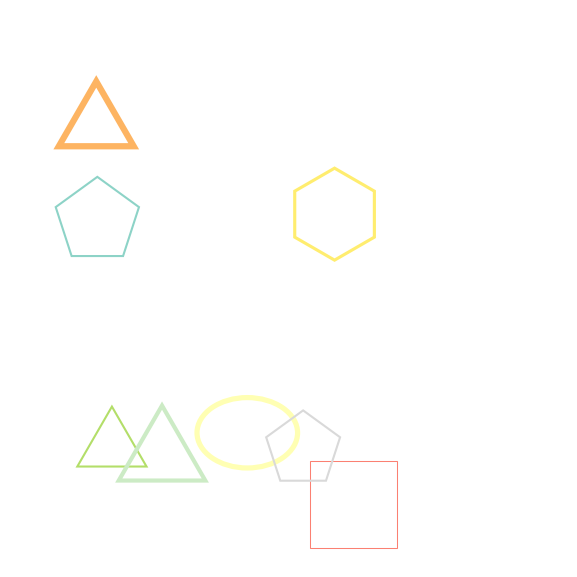[{"shape": "pentagon", "thickness": 1, "radius": 0.38, "center": [0.169, 0.617]}, {"shape": "oval", "thickness": 2.5, "radius": 0.44, "center": [0.428, 0.25]}, {"shape": "square", "thickness": 0.5, "radius": 0.38, "center": [0.612, 0.126]}, {"shape": "triangle", "thickness": 3, "radius": 0.37, "center": [0.167, 0.783]}, {"shape": "triangle", "thickness": 1, "radius": 0.35, "center": [0.194, 0.226]}, {"shape": "pentagon", "thickness": 1, "radius": 0.34, "center": [0.525, 0.221]}, {"shape": "triangle", "thickness": 2, "radius": 0.43, "center": [0.281, 0.21]}, {"shape": "hexagon", "thickness": 1.5, "radius": 0.4, "center": [0.579, 0.628]}]